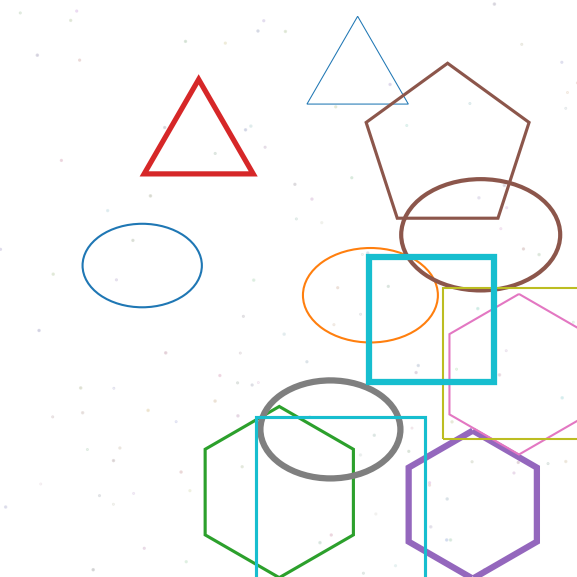[{"shape": "oval", "thickness": 1, "radius": 0.52, "center": [0.246, 0.539]}, {"shape": "triangle", "thickness": 0.5, "radius": 0.51, "center": [0.619, 0.87]}, {"shape": "oval", "thickness": 1, "radius": 0.58, "center": [0.641, 0.488]}, {"shape": "hexagon", "thickness": 1.5, "radius": 0.74, "center": [0.484, 0.147]}, {"shape": "triangle", "thickness": 2.5, "radius": 0.55, "center": [0.344, 0.753]}, {"shape": "hexagon", "thickness": 3, "radius": 0.64, "center": [0.819, 0.125]}, {"shape": "pentagon", "thickness": 1.5, "radius": 0.74, "center": [0.775, 0.741]}, {"shape": "oval", "thickness": 2, "radius": 0.69, "center": [0.832, 0.593]}, {"shape": "hexagon", "thickness": 1, "radius": 0.7, "center": [0.899, 0.351]}, {"shape": "oval", "thickness": 3, "radius": 0.61, "center": [0.572, 0.256]}, {"shape": "square", "thickness": 1, "radius": 0.65, "center": [0.897, 0.369]}, {"shape": "square", "thickness": 1.5, "radius": 0.73, "center": [0.59, 0.131]}, {"shape": "square", "thickness": 3, "radius": 0.54, "center": [0.747, 0.446]}]